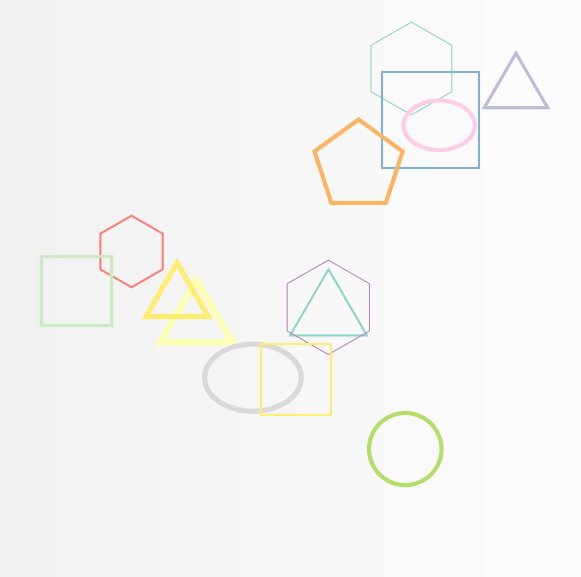[{"shape": "triangle", "thickness": 1, "radius": 0.38, "center": [0.565, 0.456]}, {"shape": "hexagon", "thickness": 0.5, "radius": 0.4, "center": [0.708, 0.88]}, {"shape": "triangle", "thickness": 3, "radius": 0.36, "center": [0.338, 0.442]}, {"shape": "triangle", "thickness": 1.5, "radius": 0.31, "center": [0.888, 0.844]}, {"shape": "hexagon", "thickness": 1, "radius": 0.31, "center": [0.226, 0.564]}, {"shape": "square", "thickness": 1, "radius": 0.41, "center": [0.741, 0.791]}, {"shape": "pentagon", "thickness": 2, "radius": 0.4, "center": [0.617, 0.712]}, {"shape": "circle", "thickness": 2, "radius": 0.31, "center": [0.697, 0.222]}, {"shape": "oval", "thickness": 2, "radius": 0.31, "center": [0.756, 0.782]}, {"shape": "oval", "thickness": 2.5, "radius": 0.42, "center": [0.435, 0.345]}, {"shape": "hexagon", "thickness": 0.5, "radius": 0.41, "center": [0.565, 0.467]}, {"shape": "square", "thickness": 1.5, "radius": 0.3, "center": [0.131, 0.496]}, {"shape": "triangle", "thickness": 2.5, "radius": 0.31, "center": [0.305, 0.482]}, {"shape": "square", "thickness": 1, "radius": 0.3, "center": [0.509, 0.342]}]